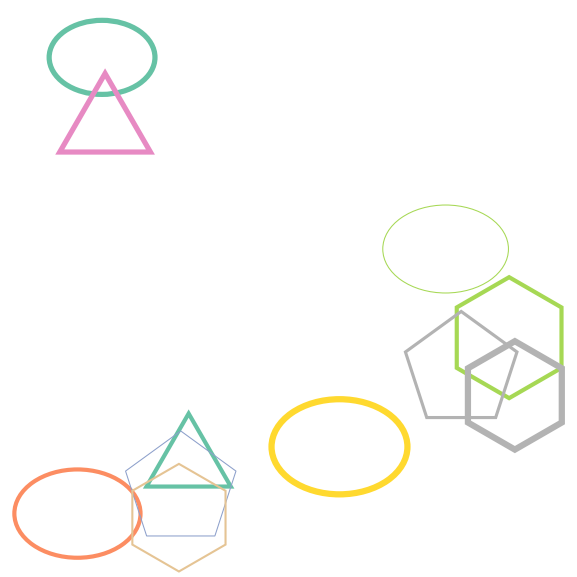[{"shape": "oval", "thickness": 2.5, "radius": 0.46, "center": [0.177, 0.9]}, {"shape": "triangle", "thickness": 2, "radius": 0.42, "center": [0.327, 0.199]}, {"shape": "oval", "thickness": 2, "radius": 0.55, "center": [0.134, 0.11]}, {"shape": "pentagon", "thickness": 0.5, "radius": 0.5, "center": [0.313, 0.152]}, {"shape": "triangle", "thickness": 2.5, "radius": 0.45, "center": [0.182, 0.781]}, {"shape": "oval", "thickness": 0.5, "radius": 0.54, "center": [0.772, 0.568]}, {"shape": "hexagon", "thickness": 2, "radius": 0.52, "center": [0.882, 0.414]}, {"shape": "oval", "thickness": 3, "radius": 0.59, "center": [0.588, 0.225]}, {"shape": "hexagon", "thickness": 1, "radius": 0.47, "center": [0.31, 0.103]}, {"shape": "pentagon", "thickness": 1.5, "radius": 0.51, "center": [0.799, 0.358]}, {"shape": "hexagon", "thickness": 3, "radius": 0.47, "center": [0.892, 0.314]}]